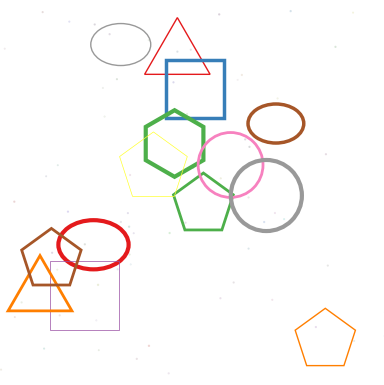[{"shape": "oval", "thickness": 3, "radius": 0.46, "center": [0.243, 0.364]}, {"shape": "triangle", "thickness": 1, "radius": 0.49, "center": [0.461, 0.856]}, {"shape": "square", "thickness": 2.5, "radius": 0.37, "center": [0.506, 0.769]}, {"shape": "pentagon", "thickness": 2, "radius": 0.41, "center": [0.528, 0.469]}, {"shape": "hexagon", "thickness": 3, "radius": 0.43, "center": [0.453, 0.627]}, {"shape": "square", "thickness": 0.5, "radius": 0.45, "center": [0.219, 0.233]}, {"shape": "pentagon", "thickness": 1, "radius": 0.41, "center": [0.845, 0.117]}, {"shape": "triangle", "thickness": 2, "radius": 0.48, "center": [0.104, 0.24]}, {"shape": "pentagon", "thickness": 0.5, "radius": 0.46, "center": [0.399, 0.565]}, {"shape": "oval", "thickness": 2.5, "radius": 0.36, "center": [0.717, 0.679]}, {"shape": "pentagon", "thickness": 2, "radius": 0.41, "center": [0.134, 0.325]}, {"shape": "circle", "thickness": 2, "radius": 0.42, "center": [0.599, 0.572]}, {"shape": "circle", "thickness": 3, "radius": 0.46, "center": [0.692, 0.492]}, {"shape": "oval", "thickness": 1, "radius": 0.39, "center": [0.314, 0.884]}]